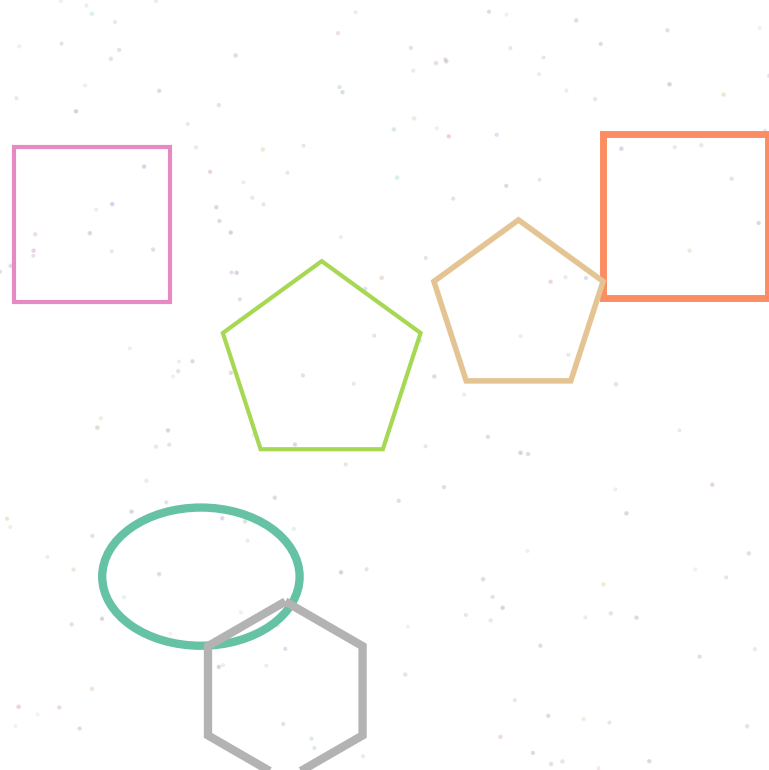[{"shape": "oval", "thickness": 3, "radius": 0.64, "center": [0.261, 0.251]}, {"shape": "square", "thickness": 2.5, "radius": 0.53, "center": [0.89, 0.719]}, {"shape": "square", "thickness": 1.5, "radius": 0.5, "center": [0.119, 0.709]}, {"shape": "pentagon", "thickness": 1.5, "radius": 0.68, "center": [0.418, 0.526]}, {"shape": "pentagon", "thickness": 2, "radius": 0.58, "center": [0.673, 0.599]}, {"shape": "hexagon", "thickness": 3, "radius": 0.58, "center": [0.37, 0.103]}]